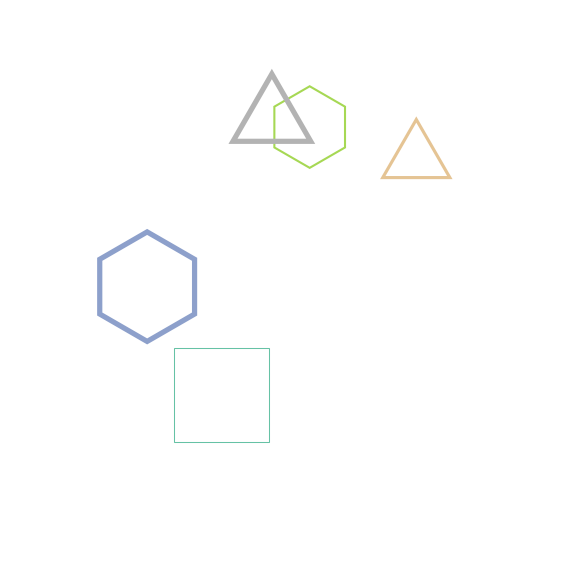[{"shape": "square", "thickness": 0.5, "radius": 0.41, "center": [0.383, 0.315]}, {"shape": "hexagon", "thickness": 2.5, "radius": 0.47, "center": [0.255, 0.503]}, {"shape": "hexagon", "thickness": 1, "radius": 0.35, "center": [0.536, 0.779]}, {"shape": "triangle", "thickness": 1.5, "radius": 0.34, "center": [0.721, 0.725]}, {"shape": "triangle", "thickness": 2.5, "radius": 0.39, "center": [0.471, 0.793]}]